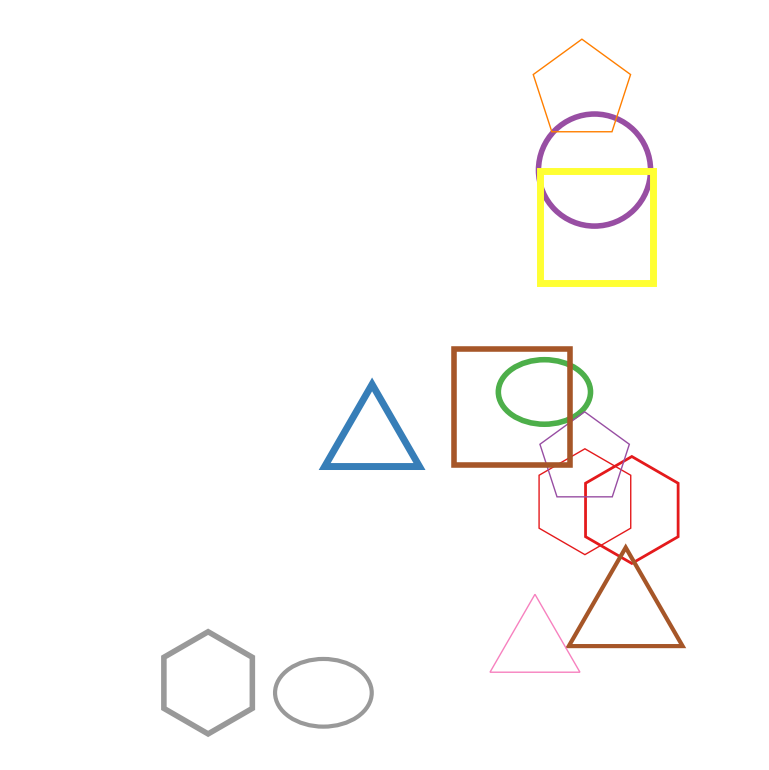[{"shape": "hexagon", "thickness": 1, "radius": 0.35, "center": [0.821, 0.338]}, {"shape": "hexagon", "thickness": 0.5, "radius": 0.34, "center": [0.76, 0.348]}, {"shape": "triangle", "thickness": 2.5, "radius": 0.36, "center": [0.483, 0.43]}, {"shape": "oval", "thickness": 2, "radius": 0.3, "center": [0.707, 0.491]}, {"shape": "circle", "thickness": 2, "radius": 0.36, "center": [0.772, 0.779]}, {"shape": "pentagon", "thickness": 0.5, "radius": 0.31, "center": [0.759, 0.404]}, {"shape": "pentagon", "thickness": 0.5, "radius": 0.33, "center": [0.756, 0.883]}, {"shape": "square", "thickness": 2.5, "radius": 0.36, "center": [0.775, 0.705]}, {"shape": "square", "thickness": 2, "radius": 0.38, "center": [0.665, 0.471]}, {"shape": "triangle", "thickness": 1.5, "radius": 0.43, "center": [0.813, 0.204]}, {"shape": "triangle", "thickness": 0.5, "radius": 0.34, "center": [0.695, 0.161]}, {"shape": "oval", "thickness": 1.5, "radius": 0.31, "center": [0.42, 0.1]}, {"shape": "hexagon", "thickness": 2, "radius": 0.33, "center": [0.27, 0.113]}]